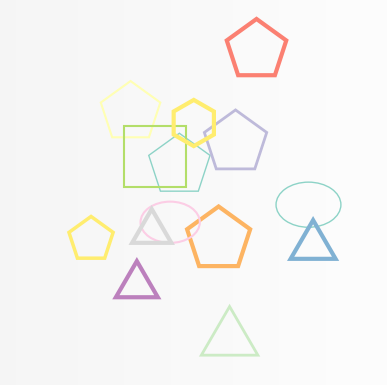[{"shape": "pentagon", "thickness": 1, "radius": 0.42, "center": [0.463, 0.571]}, {"shape": "oval", "thickness": 1, "radius": 0.42, "center": [0.796, 0.468]}, {"shape": "pentagon", "thickness": 1.5, "radius": 0.4, "center": [0.337, 0.709]}, {"shape": "pentagon", "thickness": 2, "radius": 0.42, "center": [0.608, 0.63]}, {"shape": "pentagon", "thickness": 3, "radius": 0.4, "center": [0.662, 0.87]}, {"shape": "triangle", "thickness": 3, "radius": 0.33, "center": [0.808, 0.361]}, {"shape": "pentagon", "thickness": 3, "radius": 0.43, "center": [0.564, 0.378]}, {"shape": "square", "thickness": 1.5, "radius": 0.39, "center": [0.4, 0.593]}, {"shape": "oval", "thickness": 1.5, "radius": 0.38, "center": [0.439, 0.423]}, {"shape": "triangle", "thickness": 3, "radius": 0.29, "center": [0.392, 0.398]}, {"shape": "triangle", "thickness": 3, "radius": 0.31, "center": [0.353, 0.259]}, {"shape": "triangle", "thickness": 2, "radius": 0.42, "center": [0.593, 0.12]}, {"shape": "hexagon", "thickness": 3, "radius": 0.3, "center": [0.5, 0.68]}, {"shape": "pentagon", "thickness": 2.5, "radius": 0.3, "center": [0.235, 0.378]}]